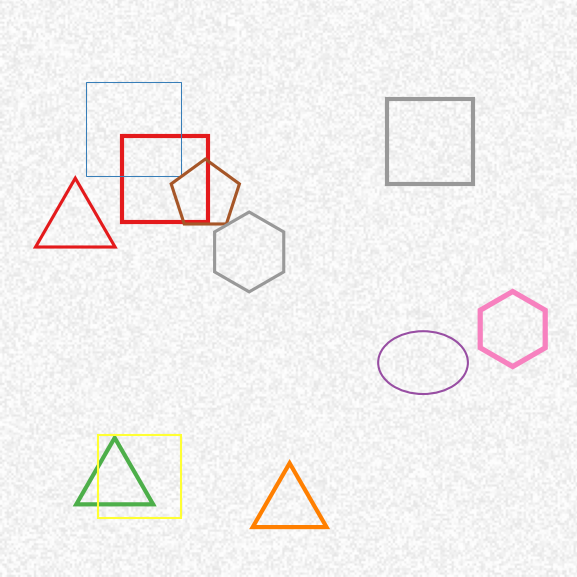[{"shape": "square", "thickness": 2, "radius": 0.37, "center": [0.285, 0.689]}, {"shape": "triangle", "thickness": 1.5, "radius": 0.4, "center": [0.13, 0.611]}, {"shape": "square", "thickness": 0.5, "radius": 0.41, "center": [0.232, 0.776]}, {"shape": "triangle", "thickness": 2, "radius": 0.38, "center": [0.199, 0.164]}, {"shape": "oval", "thickness": 1, "radius": 0.39, "center": [0.733, 0.371]}, {"shape": "triangle", "thickness": 2, "radius": 0.37, "center": [0.502, 0.123]}, {"shape": "square", "thickness": 1, "radius": 0.36, "center": [0.241, 0.174]}, {"shape": "pentagon", "thickness": 1.5, "radius": 0.31, "center": [0.356, 0.662]}, {"shape": "hexagon", "thickness": 2.5, "radius": 0.32, "center": [0.888, 0.429]}, {"shape": "hexagon", "thickness": 1.5, "radius": 0.35, "center": [0.431, 0.563]}, {"shape": "square", "thickness": 2, "radius": 0.37, "center": [0.745, 0.754]}]